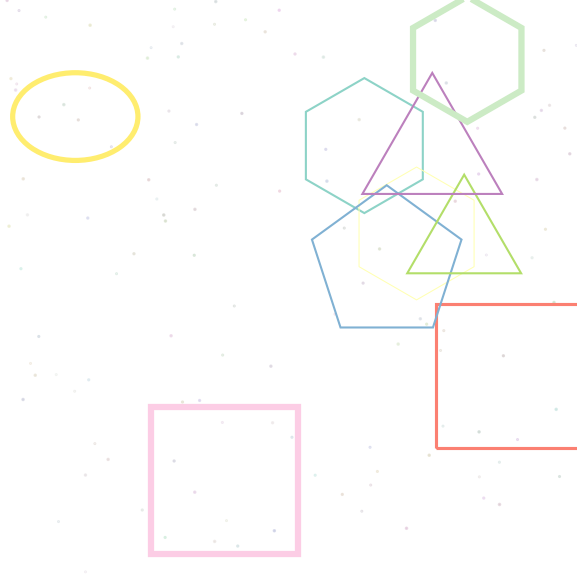[{"shape": "hexagon", "thickness": 1, "radius": 0.58, "center": [0.631, 0.747]}, {"shape": "hexagon", "thickness": 0.5, "radius": 0.58, "center": [0.721, 0.595]}, {"shape": "square", "thickness": 1.5, "radius": 0.62, "center": [0.88, 0.348]}, {"shape": "pentagon", "thickness": 1, "radius": 0.68, "center": [0.67, 0.542]}, {"shape": "triangle", "thickness": 1, "radius": 0.57, "center": [0.804, 0.583]}, {"shape": "square", "thickness": 3, "radius": 0.64, "center": [0.389, 0.167]}, {"shape": "triangle", "thickness": 1, "radius": 0.7, "center": [0.749, 0.733]}, {"shape": "hexagon", "thickness": 3, "radius": 0.54, "center": [0.809, 0.897]}, {"shape": "oval", "thickness": 2.5, "radius": 0.54, "center": [0.13, 0.797]}]